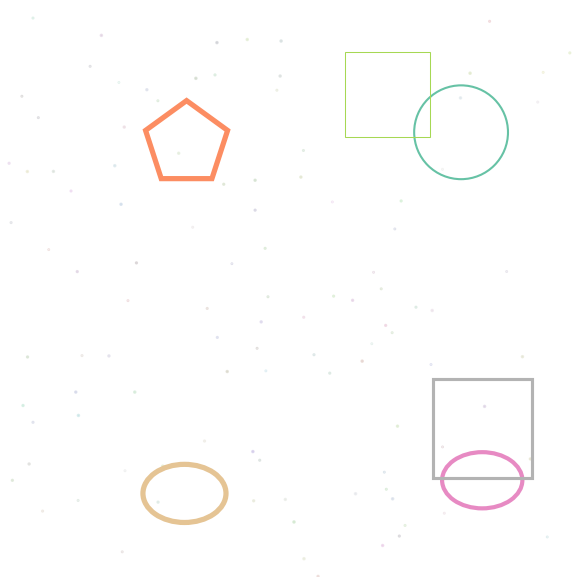[{"shape": "circle", "thickness": 1, "radius": 0.41, "center": [0.798, 0.77]}, {"shape": "pentagon", "thickness": 2.5, "radius": 0.37, "center": [0.323, 0.75]}, {"shape": "oval", "thickness": 2, "radius": 0.35, "center": [0.835, 0.168]}, {"shape": "square", "thickness": 0.5, "radius": 0.37, "center": [0.671, 0.836]}, {"shape": "oval", "thickness": 2.5, "radius": 0.36, "center": [0.319, 0.145]}, {"shape": "square", "thickness": 1.5, "radius": 0.43, "center": [0.836, 0.258]}]